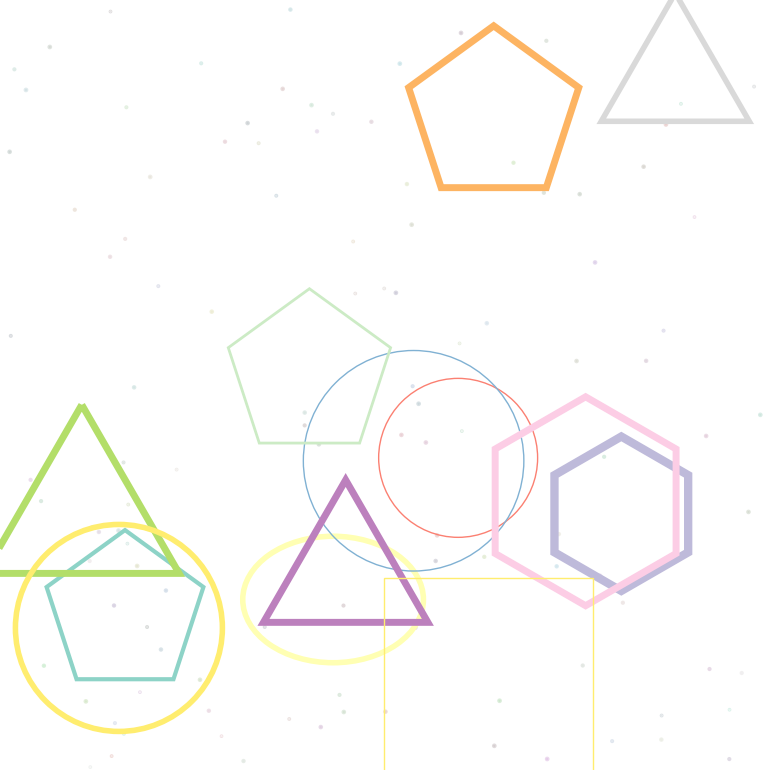[{"shape": "pentagon", "thickness": 1.5, "radius": 0.54, "center": [0.162, 0.205]}, {"shape": "oval", "thickness": 2, "radius": 0.59, "center": [0.433, 0.221]}, {"shape": "hexagon", "thickness": 3, "radius": 0.5, "center": [0.807, 0.333]}, {"shape": "circle", "thickness": 0.5, "radius": 0.52, "center": [0.595, 0.405]}, {"shape": "circle", "thickness": 0.5, "radius": 0.72, "center": [0.537, 0.402]}, {"shape": "pentagon", "thickness": 2.5, "radius": 0.58, "center": [0.641, 0.85]}, {"shape": "triangle", "thickness": 2.5, "radius": 0.73, "center": [0.106, 0.328]}, {"shape": "hexagon", "thickness": 2.5, "radius": 0.68, "center": [0.761, 0.349]}, {"shape": "triangle", "thickness": 2, "radius": 0.55, "center": [0.877, 0.898]}, {"shape": "triangle", "thickness": 2.5, "radius": 0.62, "center": [0.449, 0.253]}, {"shape": "pentagon", "thickness": 1, "radius": 0.55, "center": [0.402, 0.514]}, {"shape": "square", "thickness": 0.5, "radius": 0.68, "center": [0.635, 0.113]}, {"shape": "circle", "thickness": 2, "radius": 0.67, "center": [0.154, 0.184]}]